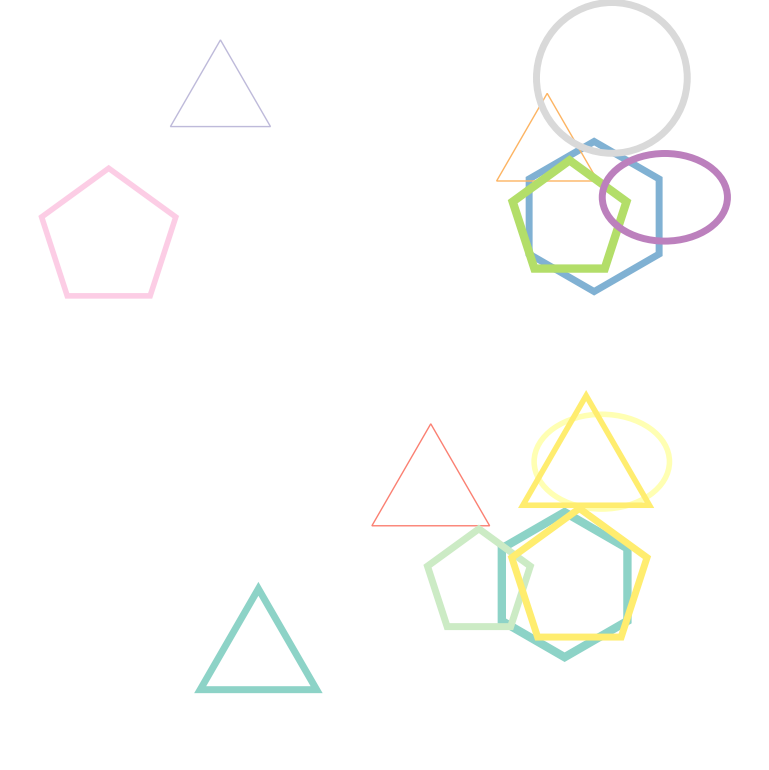[{"shape": "triangle", "thickness": 2.5, "radius": 0.44, "center": [0.336, 0.148]}, {"shape": "hexagon", "thickness": 3, "radius": 0.47, "center": [0.733, 0.241]}, {"shape": "oval", "thickness": 2, "radius": 0.44, "center": [0.782, 0.4]}, {"shape": "triangle", "thickness": 0.5, "radius": 0.38, "center": [0.286, 0.873]}, {"shape": "triangle", "thickness": 0.5, "radius": 0.44, "center": [0.559, 0.361]}, {"shape": "hexagon", "thickness": 2.5, "radius": 0.49, "center": [0.772, 0.719]}, {"shape": "triangle", "thickness": 0.5, "radius": 0.38, "center": [0.711, 0.803]}, {"shape": "pentagon", "thickness": 3, "radius": 0.39, "center": [0.74, 0.714]}, {"shape": "pentagon", "thickness": 2, "radius": 0.46, "center": [0.141, 0.69]}, {"shape": "circle", "thickness": 2.5, "radius": 0.49, "center": [0.795, 0.899]}, {"shape": "oval", "thickness": 2.5, "radius": 0.41, "center": [0.863, 0.744]}, {"shape": "pentagon", "thickness": 2.5, "radius": 0.35, "center": [0.622, 0.243]}, {"shape": "pentagon", "thickness": 2.5, "radius": 0.46, "center": [0.752, 0.247]}, {"shape": "triangle", "thickness": 2, "radius": 0.47, "center": [0.761, 0.391]}]